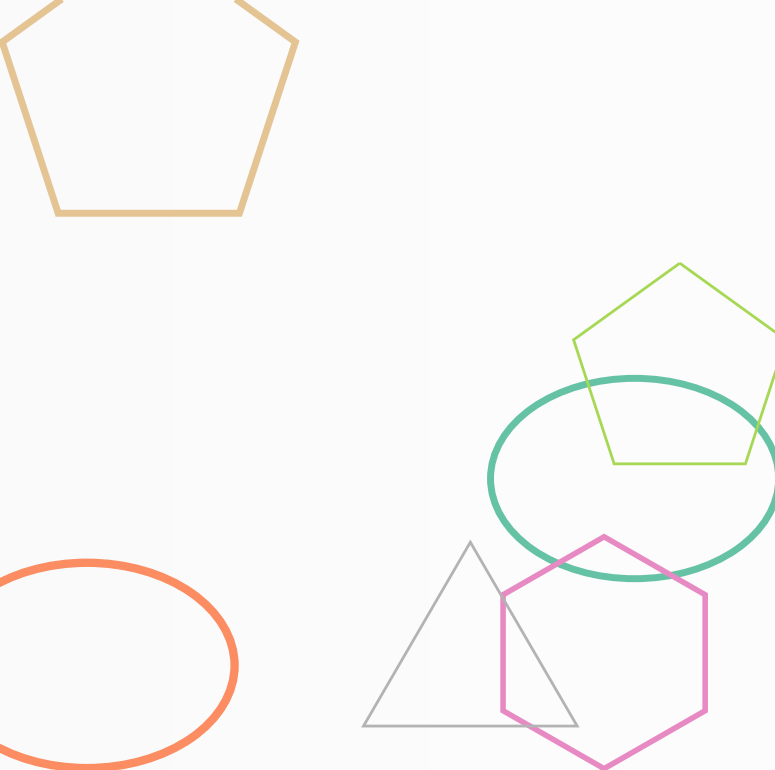[{"shape": "oval", "thickness": 2.5, "radius": 0.93, "center": [0.819, 0.379]}, {"shape": "oval", "thickness": 3, "radius": 0.95, "center": [0.112, 0.136]}, {"shape": "hexagon", "thickness": 2, "radius": 0.75, "center": [0.78, 0.152]}, {"shape": "pentagon", "thickness": 1, "radius": 0.72, "center": [0.877, 0.514]}, {"shape": "pentagon", "thickness": 2.5, "radius": 0.99, "center": [0.192, 0.884]}, {"shape": "triangle", "thickness": 1, "radius": 0.8, "center": [0.607, 0.137]}]